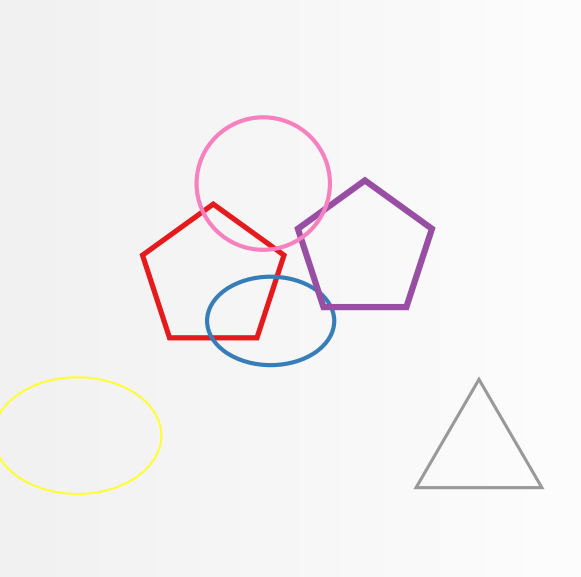[{"shape": "pentagon", "thickness": 2.5, "radius": 0.64, "center": [0.367, 0.518]}, {"shape": "oval", "thickness": 2, "radius": 0.55, "center": [0.466, 0.443]}, {"shape": "pentagon", "thickness": 3, "radius": 0.61, "center": [0.628, 0.565]}, {"shape": "oval", "thickness": 1, "radius": 0.72, "center": [0.133, 0.245]}, {"shape": "circle", "thickness": 2, "radius": 0.57, "center": [0.453, 0.681]}, {"shape": "triangle", "thickness": 1.5, "radius": 0.62, "center": [0.824, 0.217]}]